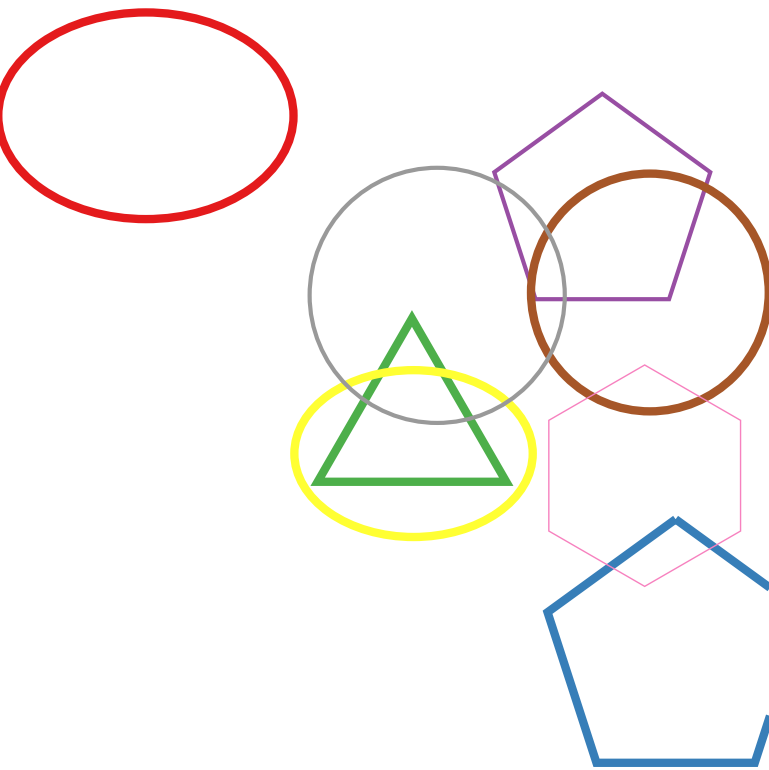[{"shape": "oval", "thickness": 3, "radius": 0.96, "center": [0.189, 0.85]}, {"shape": "pentagon", "thickness": 3, "radius": 0.87, "center": [0.877, 0.151]}, {"shape": "triangle", "thickness": 3, "radius": 0.71, "center": [0.535, 0.445]}, {"shape": "pentagon", "thickness": 1.5, "radius": 0.74, "center": [0.782, 0.731]}, {"shape": "oval", "thickness": 3, "radius": 0.77, "center": [0.537, 0.411]}, {"shape": "circle", "thickness": 3, "radius": 0.77, "center": [0.844, 0.62]}, {"shape": "hexagon", "thickness": 0.5, "radius": 0.72, "center": [0.837, 0.382]}, {"shape": "circle", "thickness": 1.5, "radius": 0.83, "center": [0.568, 0.616]}]